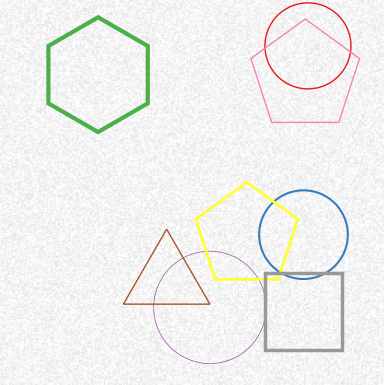[{"shape": "circle", "thickness": 1, "radius": 0.56, "center": [0.8, 0.881]}, {"shape": "circle", "thickness": 1.5, "radius": 0.58, "center": [0.788, 0.391]}, {"shape": "hexagon", "thickness": 3, "radius": 0.75, "center": [0.255, 0.806]}, {"shape": "circle", "thickness": 0.5, "radius": 0.73, "center": [0.545, 0.202]}, {"shape": "pentagon", "thickness": 2, "radius": 0.7, "center": [0.641, 0.387]}, {"shape": "triangle", "thickness": 1, "radius": 0.65, "center": [0.433, 0.275]}, {"shape": "pentagon", "thickness": 1, "radius": 0.74, "center": [0.793, 0.802]}, {"shape": "square", "thickness": 2.5, "radius": 0.5, "center": [0.788, 0.19]}]